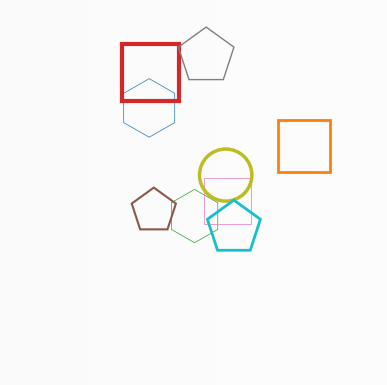[{"shape": "hexagon", "thickness": 0.5, "radius": 0.38, "center": [0.385, 0.72]}, {"shape": "square", "thickness": 2, "radius": 0.34, "center": [0.785, 0.622]}, {"shape": "hexagon", "thickness": 0.5, "radius": 0.35, "center": [0.502, 0.439]}, {"shape": "square", "thickness": 3, "radius": 0.37, "center": [0.389, 0.812]}, {"shape": "pentagon", "thickness": 1.5, "radius": 0.3, "center": [0.397, 0.453]}, {"shape": "square", "thickness": 0.5, "radius": 0.3, "center": [0.587, 0.478]}, {"shape": "pentagon", "thickness": 1, "radius": 0.38, "center": [0.532, 0.854]}, {"shape": "circle", "thickness": 2.5, "radius": 0.34, "center": [0.582, 0.545]}, {"shape": "pentagon", "thickness": 2, "radius": 0.36, "center": [0.604, 0.408]}]